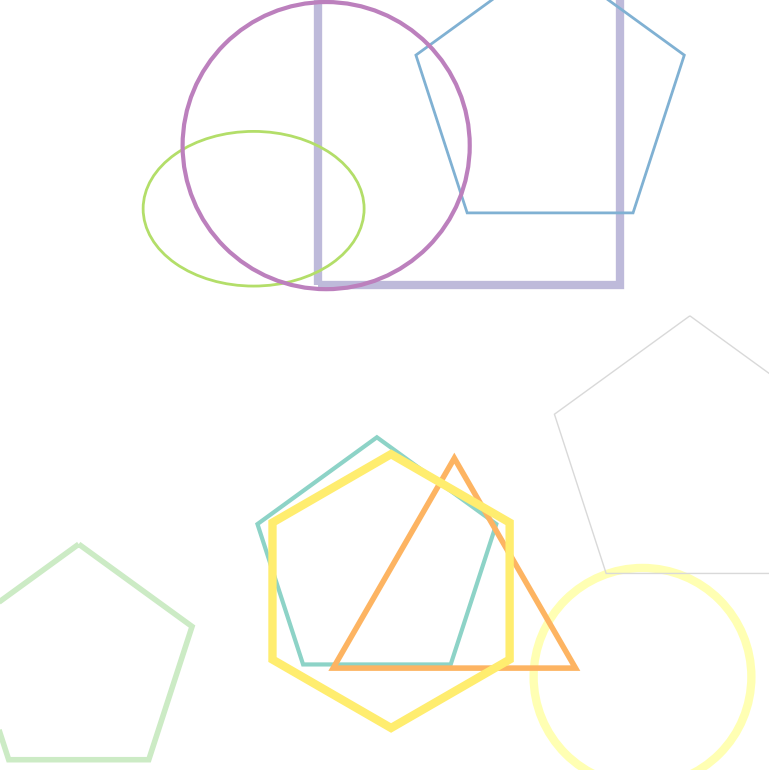[{"shape": "pentagon", "thickness": 1.5, "radius": 0.82, "center": [0.489, 0.269]}, {"shape": "circle", "thickness": 3, "radius": 0.71, "center": [0.834, 0.121]}, {"shape": "square", "thickness": 3, "radius": 0.98, "center": [0.609, 0.826]}, {"shape": "pentagon", "thickness": 1, "radius": 0.92, "center": [0.714, 0.872]}, {"shape": "triangle", "thickness": 2, "radius": 0.91, "center": [0.59, 0.223]}, {"shape": "oval", "thickness": 1, "radius": 0.72, "center": [0.329, 0.729]}, {"shape": "pentagon", "thickness": 0.5, "radius": 0.92, "center": [0.896, 0.405]}, {"shape": "circle", "thickness": 1.5, "radius": 0.93, "center": [0.424, 0.811]}, {"shape": "pentagon", "thickness": 2, "radius": 0.77, "center": [0.102, 0.139]}, {"shape": "hexagon", "thickness": 3, "radius": 0.89, "center": [0.508, 0.232]}]